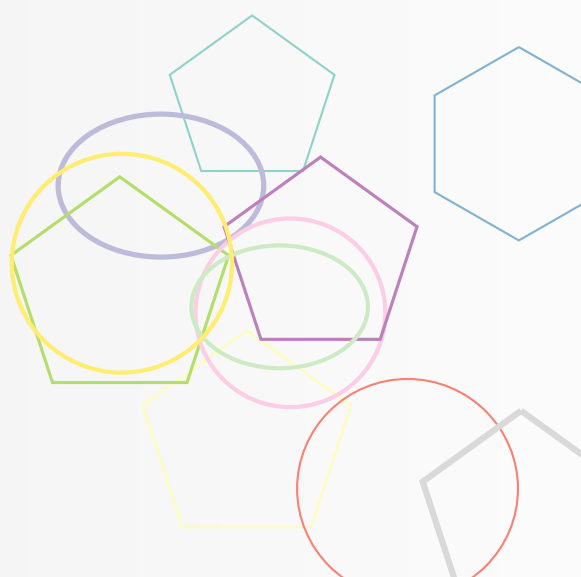[{"shape": "pentagon", "thickness": 1, "radius": 0.74, "center": [0.434, 0.823]}, {"shape": "pentagon", "thickness": 1, "radius": 0.94, "center": [0.424, 0.238]}, {"shape": "oval", "thickness": 2.5, "radius": 0.88, "center": [0.277, 0.678]}, {"shape": "circle", "thickness": 1, "radius": 0.95, "center": [0.701, 0.153]}, {"shape": "hexagon", "thickness": 1, "radius": 0.84, "center": [0.893, 0.75]}, {"shape": "pentagon", "thickness": 1.5, "radius": 0.98, "center": [0.206, 0.496]}, {"shape": "circle", "thickness": 2, "radius": 0.82, "center": [0.5, 0.457]}, {"shape": "pentagon", "thickness": 3, "radius": 0.89, "center": [0.896, 0.11]}, {"shape": "pentagon", "thickness": 1.5, "radius": 0.87, "center": [0.552, 0.553]}, {"shape": "oval", "thickness": 2, "radius": 0.76, "center": [0.481, 0.468]}, {"shape": "circle", "thickness": 2, "radius": 0.95, "center": [0.21, 0.543]}]